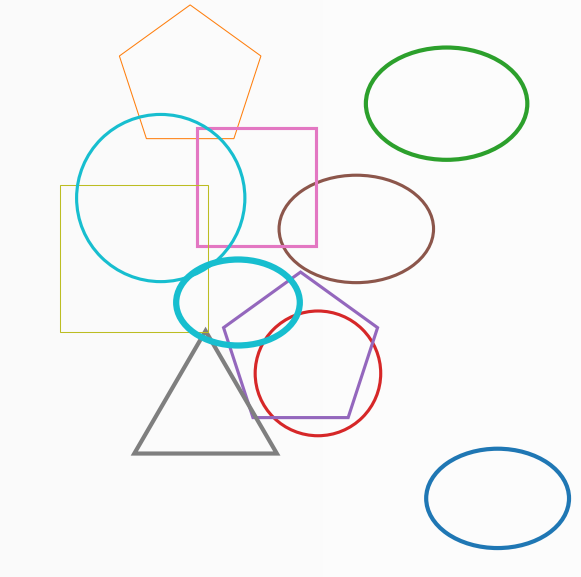[{"shape": "oval", "thickness": 2, "radius": 0.61, "center": [0.856, 0.136]}, {"shape": "pentagon", "thickness": 0.5, "radius": 0.64, "center": [0.327, 0.863]}, {"shape": "oval", "thickness": 2, "radius": 0.69, "center": [0.768, 0.82]}, {"shape": "circle", "thickness": 1.5, "radius": 0.54, "center": [0.547, 0.353]}, {"shape": "pentagon", "thickness": 1.5, "radius": 0.7, "center": [0.517, 0.389]}, {"shape": "oval", "thickness": 1.5, "radius": 0.66, "center": [0.613, 0.603]}, {"shape": "square", "thickness": 1.5, "radius": 0.51, "center": [0.442, 0.676]}, {"shape": "triangle", "thickness": 2, "radius": 0.71, "center": [0.354, 0.285]}, {"shape": "square", "thickness": 0.5, "radius": 0.63, "center": [0.231, 0.551]}, {"shape": "circle", "thickness": 1.5, "radius": 0.72, "center": [0.277, 0.656]}, {"shape": "oval", "thickness": 3, "radius": 0.53, "center": [0.409, 0.475]}]